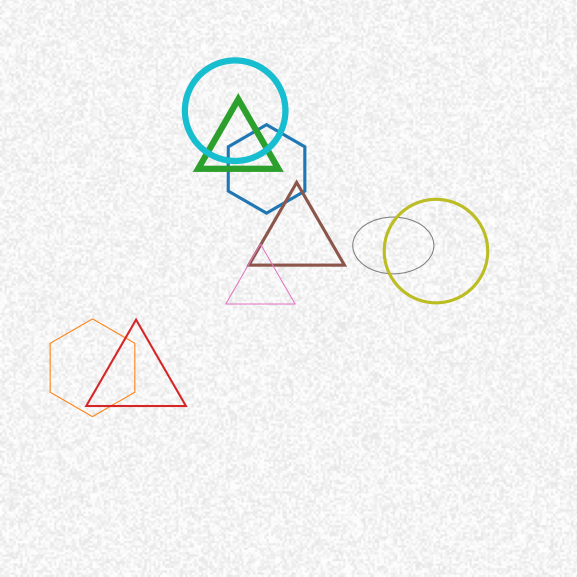[{"shape": "hexagon", "thickness": 1.5, "radius": 0.38, "center": [0.462, 0.707]}, {"shape": "hexagon", "thickness": 0.5, "radius": 0.42, "center": [0.16, 0.362]}, {"shape": "triangle", "thickness": 3, "radius": 0.4, "center": [0.413, 0.747]}, {"shape": "triangle", "thickness": 1, "radius": 0.5, "center": [0.236, 0.346]}, {"shape": "triangle", "thickness": 1.5, "radius": 0.48, "center": [0.514, 0.588]}, {"shape": "triangle", "thickness": 0.5, "radius": 0.35, "center": [0.451, 0.507]}, {"shape": "oval", "thickness": 0.5, "radius": 0.35, "center": [0.681, 0.574]}, {"shape": "circle", "thickness": 1.5, "radius": 0.45, "center": [0.755, 0.564]}, {"shape": "circle", "thickness": 3, "radius": 0.44, "center": [0.407, 0.807]}]